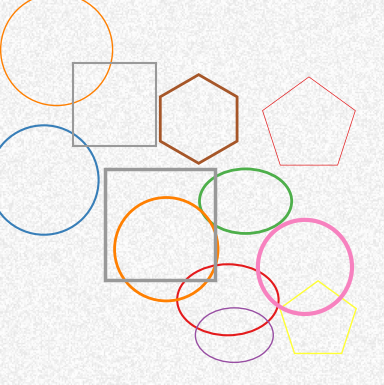[{"shape": "oval", "thickness": 1.5, "radius": 0.66, "center": [0.592, 0.221]}, {"shape": "pentagon", "thickness": 0.5, "radius": 0.63, "center": [0.802, 0.674]}, {"shape": "circle", "thickness": 1.5, "radius": 0.71, "center": [0.114, 0.532]}, {"shape": "oval", "thickness": 2, "radius": 0.6, "center": [0.638, 0.477]}, {"shape": "oval", "thickness": 1, "radius": 0.51, "center": [0.609, 0.13]}, {"shape": "circle", "thickness": 2, "radius": 0.67, "center": [0.432, 0.353]}, {"shape": "circle", "thickness": 1, "radius": 0.73, "center": [0.147, 0.871]}, {"shape": "pentagon", "thickness": 1, "radius": 0.52, "center": [0.826, 0.166]}, {"shape": "hexagon", "thickness": 2, "radius": 0.58, "center": [0.516, 0.691]}, {"shape": "circle", "thickness": 3, "radius": 0.61, "center": [0.792, 0.307]}, {"shape": "square", "thickness": 2.5, "radius": 0.72, "center": [0.416, 0.417]}, {"shape": "square", "thickness": 1.5, "radius": 0.54, "center": [0.298, 0.729]}]